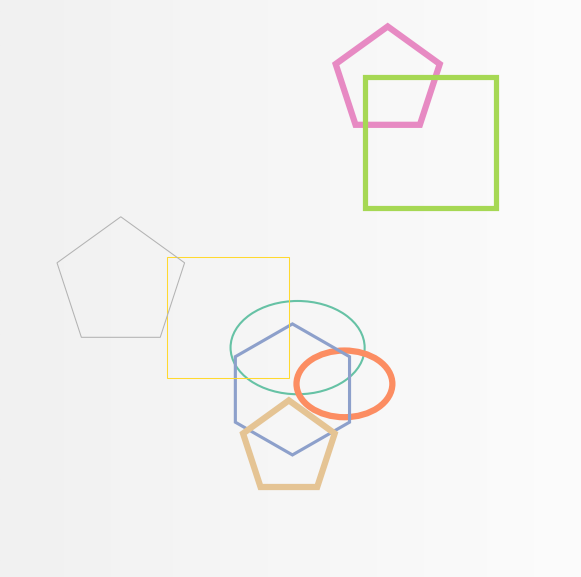[{"shape": "oval", "thickness": 1, "radius": 0.58, "center": [0.512, 0.397]}, {"shape": "oval", "thickness": 3, "radius": 0.41, "center": [0.593, 0.334]}, {"shape": "hexagon", "thickness": 1.5, "radius": 0.57, "center": [0.503, 0.325]}, {"shape": "pentagon", "thickness": 3, "radius": 0.47, "center": [0.667, 0.859]}, {"shape": "square", "thickness": 2.5, "radius": 0.57, "center": [0.741, 0.753]}, {"shape": "square", "thickness": 0.5, "radius": 0.52, "center": [0.392, 0.449]}, {"shape": "pentagon", "thickness": 3, "radius": 0.41, "center": [0.497, 0.223]}, {"shape": "pentagon", "thickness": 0.5, "radius": 0.58, "center": [0.208, 0.508]}]